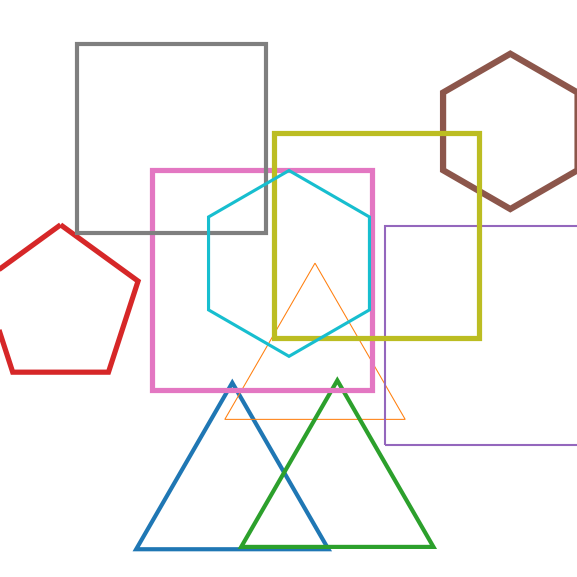[{"shape": "triangle", "thickness": 2, "radius": 0.96, "center": [0.402, 0.144]}, {"shape": "triangle", "thickness": 0.5, "radius": 0.9, "center": [0.545, 0.363]}, {"shape": "triangle", "thickness": 2, "radius": 0.96, "center": [0.584, 0.148]}, {"shape": "pentagon", "thickness": 2.5, "radius": 0.71, "center": [0.105, 0.469]}, {"shape": "square", "thickness": 1, "radius": 0.95, "center": [0.856, 0.419]}, {"shape": "hexagon", "thickness": 3, "radius": 0.67, "center": [0.884, 0.772]}, {"shape": "square", "thickness": 2.5, "radius": 0.95, "center": [0.453, 0.514]}, {"shape": "square", "thickness": 2, "radius": 0.82, "center": [0.297, 0.76]}, {"shape": "square", "thickness": 2.5, "radius": 0.89, "center": [0.652, 0.592]}, {"shape": "hexagon", "thickness": 1.5, "radius": 0.8, "center": [0.5, 0.543]}]